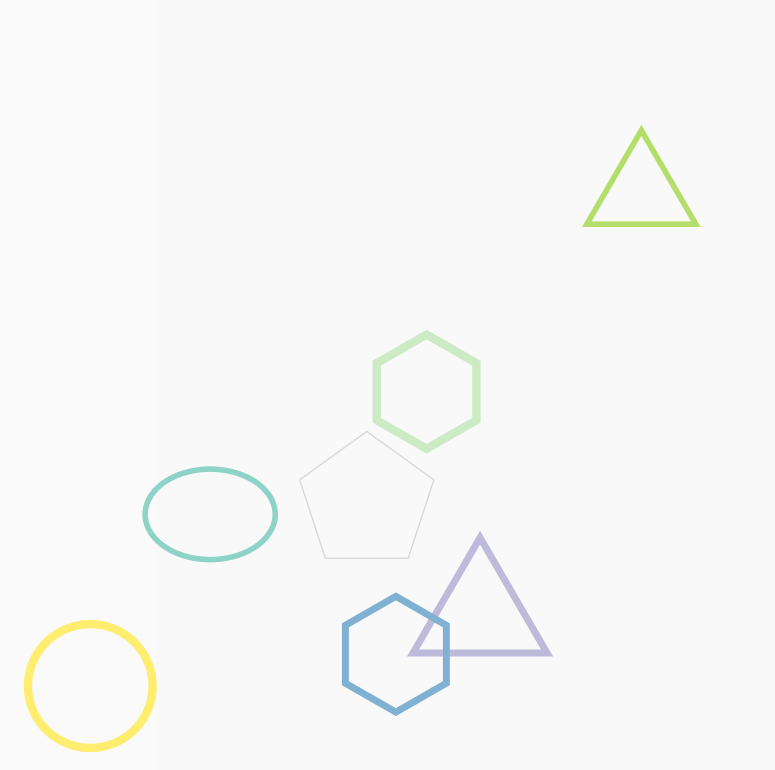[{"shape": "oval", "thickness": 2, "radius": 0.42, "center": [0.271, 0.332]}, {"shape": "triangle", "thickness": 2.5, "radius": 0.5, "center": [0.619, 0.202]}, {"shape": "hexagon", "thickness": 2.5, "radius": 0.38, "center": [0.511, 0.15]}, {"shape": "triangle", "thickness": 2, "radius": 0.41, "center": [0.828, 0.749]}, {"shape": "pentagon", "thickness": 0.5, "radius": 0.45, "center": [0.473, 0.349]}, {"shape": "hexagon", "thickness": 3, "radius": 0.37, "center": [0.55, 0.491]}, {"shape": "circle", "thickness": 3, "radius": 0.4, "center": [0.117, 0.109]}]